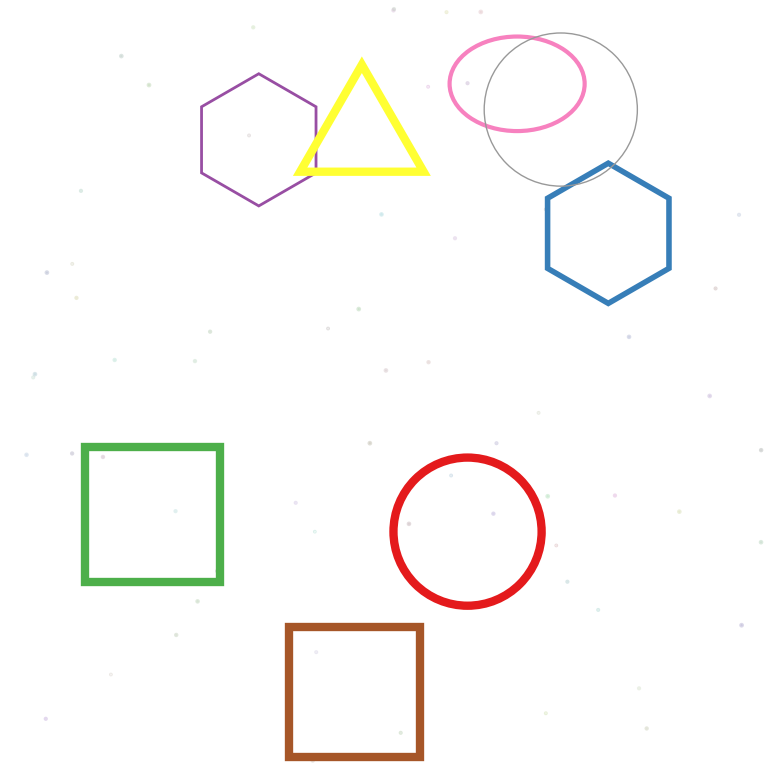[{"shape": "circle", "thickness": 3, "radius": 0.48, "center": [0.607, 0.31]}, {"shape": "hexagon", "thickness": 2, "radius": 0.46, "center": [0.79, 0.697]}, {"shape": "square", "thickness": 3, "radius": 0.44, "center": [0.198, 0.332]}, {"shape": "hexagon", "thickness": 1, "radius": 0.43, "center": [0.336, 0.818]}, {"shape": "triangle", "thickness": 3, "radius": 0.46, "center": [0.47, 0.823]}, {"shape": "square", "thickness": 3, "radius": 0.42, "center": [0.46, 0.101]}, {"shape": "oval", "thickness": 1.5, "radius": 0.44, "center": [0.672, 0.891]}, {"shape": "circle", "thickness": 0.5, "radius": 0.5, "center": [0.728, 0.858]}]